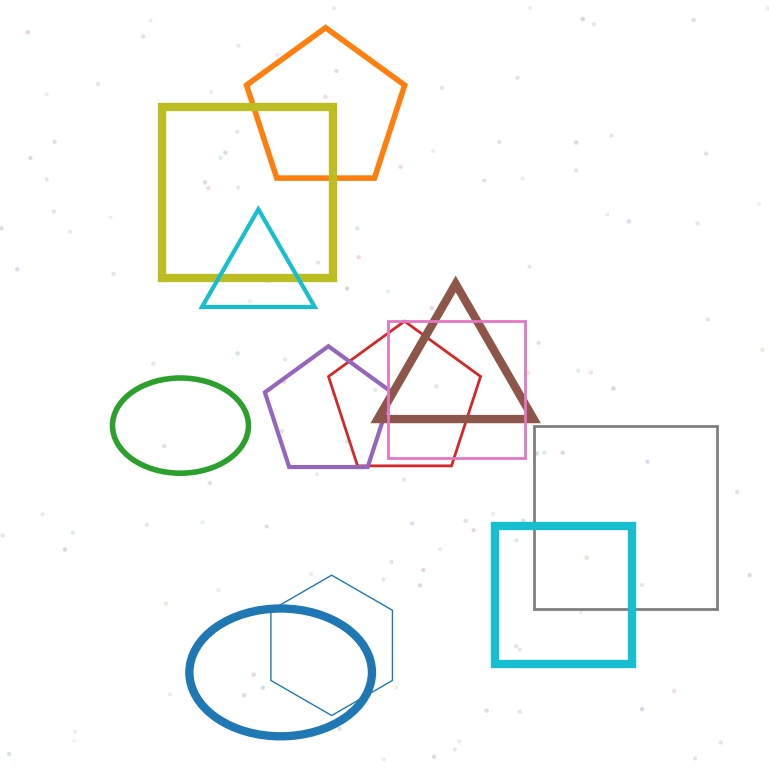[{"shape": "oval", "thickness": 3, "radius": 0.59, "center": [0.364, 0.127]}, {"shape": "hexagon", "thickness": 0.5, "radius": 0.46, "center": [0.431, 0.162]}, {"shape": "pentagon", "thickness": 2, "radius": 0.54, "center": [0.423, 0.856]}, {"shape": "oval", "thickness": 2, "radius": 0.44, "center": [0.234, 0.447]}, {"shape": "pentagon", "thickness": 1, "radius": 0.52, "center": [0.525, 0.479]}, {"shape": "pentagon", "thickness": 1.5, "radius": 0.43, "center": [0.427, 0.464]}, {"shape": "triangle", "thickness": 3, "radius": 0.58, "center": [0.592, 0.514]}, {"shape": "square", "thickness": 1, "radius": 0.45, "center": [0.593, 0.494]}, {"shape": "square", "thickness": 1, "radius": 0.59, "center": [0.812, 0.328]}, {"shape": "square", "thickness": 3, "radius": 0.56, "center": [0.321, 0.75]}, {"shape": "square", "thickness": 3, "radius": 0.45, "center": [0.732, 0.227]}, {"shape": "triangle", "thickness": 1.5, "radius": 0.42, "center": [0.336, 0.644]}]